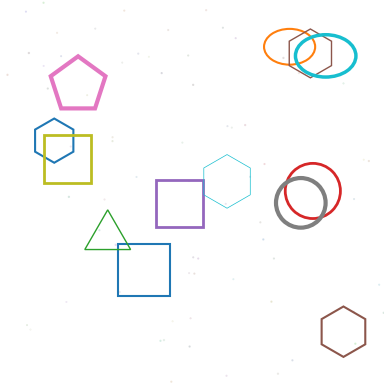[{"shape": "hexagon", "thickness": 1.5, "radius": 0.29, "center": [0.141, 0.635]}, {"shape": "square", "thickness": 1.5, "radius": 0.34, "center": [0.374, 0.299]}, {"shape": "oval", "thickness": 1.5, "radius": 0.33, "center": [0.752, 0.879]}, {"shape": "triangle", "thickness": 1, "radius": 0.34, "center": [0.28, 0.386]}, {"shape": "circle", "thickness": 2, "radius": 0.36, "center": [0.813, 0.504]}, {"shape": "square", "thickness": 2, "radius": 0.31, "center": [0.465, 0.471]}, {"shape": "hexagon", "thickness": 1, "radius": 0.32, "center": [0.806, 0.861]}, {"shape": "hexagon", "thickness": 1.5, "radius": 0.33, "center": [0.892, 0.138]}, {"shape": "pentagon", "thickness": 3, "radius": 0.37, "center": [0.203, 0.779]}, {"shape": "circle", "thickness": 3, "radius": 0.32, "center": [0.781, 0.473]}, {"shape": "square", "thickness": 2, "radius": 0.31, "center": [0.176, 0.586]}, {"shape": "oval", "thickness": 2.5, "radius": 0.39, "center": [0.846, 0.855]}, {"shape": "hexagon", "thickness": 0.5, "radius": 0.35, "center": [0.59, 0.529]}]